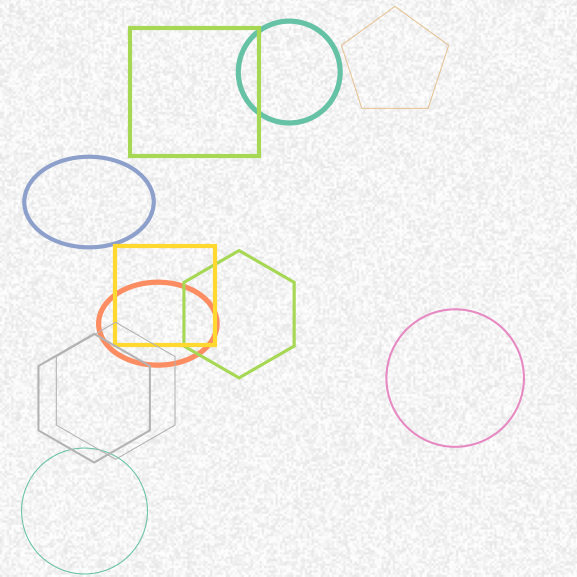[{"shape": "circle", "thickness": 2.5, "radius": 0.44, "center": [0.501, 0.874]}, {"shape": "circle", "thickness": 0.5, "radius": 0.54, "center": [0.146, 0.114]}, {"shape": "oval", "thickness": 2.5, "radius": 0.51, "center": [0.273, 0.439]}, {"shape": "oval", "thickness": 2, "radius": 0.56, "center": [0.154, 0.649]}, {"shape": "circle", "thickness": 1, "radius": 0.6, "center": [0.788, 0.344]}, {"shape": "square", "thickness": 2, "radius": 0.56, "center": [0.337, 0.84]}, {"shape": "hexagon", "thickness": 1.5, "radius": 0.55, "center": [0.414, 0.455]}, {"shape": "square", "thickness": 2, "radius": 0.43, "center": [0.286, 0.488]}, {"shape": "pentagon", "thickness": 0.5, "radius": 0.49, "center": [0.684, 0.89]}, {"shape": "hexagon", "thickness": 1, "radius": 0.56, "center": [0.163, 0.31]}, {"shape": "hexagon", "thickness": 0.5, "radius": 0.59, "center": [0.2, 0.322]}]